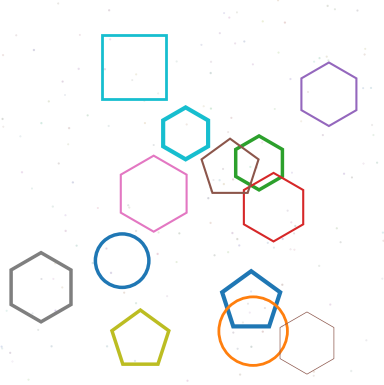[{"shape": "circle", "thickness": 2.5, "radius": 0.35, "center": [0.317, 0.323]}, {"shape": "pentagon", "thickness": 3, "radius": 0.4, "center": [0.652, 0.216]}, {"shape": "circle", "thickness": 2, "radius": 0.45, "center": [0.658, 0.14]}, {"shape": "hexagon", "thickness": 2.5, "radius": 0.35, "center": [0.673, 0.577]}, {"shape": "hexagon", "thickness": 1.5, "radius": 0.45, "center": [0.71, 0.462]}, {"shape": "hexagon", "thickness": 1.5, "radius": 0.41, "center": [0.854, 0.755]}, {"shape": "hexagon", "thickness": 0.5, "radius": 0.4, "center": [0.797, 0.109]}, {"shape": "pentagon", "thickness": 1.5, "radius": 0.39, "center": [0.598, 0.562]}, {"shape": "hexagon", "thickness": 1.5, "radius": 0.49, "center": [0.399, 0.497]}, {"shape": "hexagon", "thickness": 2.5, "radius": 0.45, "center": [0.107, 0.254]}, {"shape": "pentagon", "thickness": 2.5, "radius": 0.39, "center": [0.365, 0.117]}, {"shape": "hexagon", "thickness": 3, "radius": 0.34, "center": [0.482, 0.654]}, {"shape": "square", "thickness": 2, "radius": 0.41, "center": [0.348, 0.826]}]